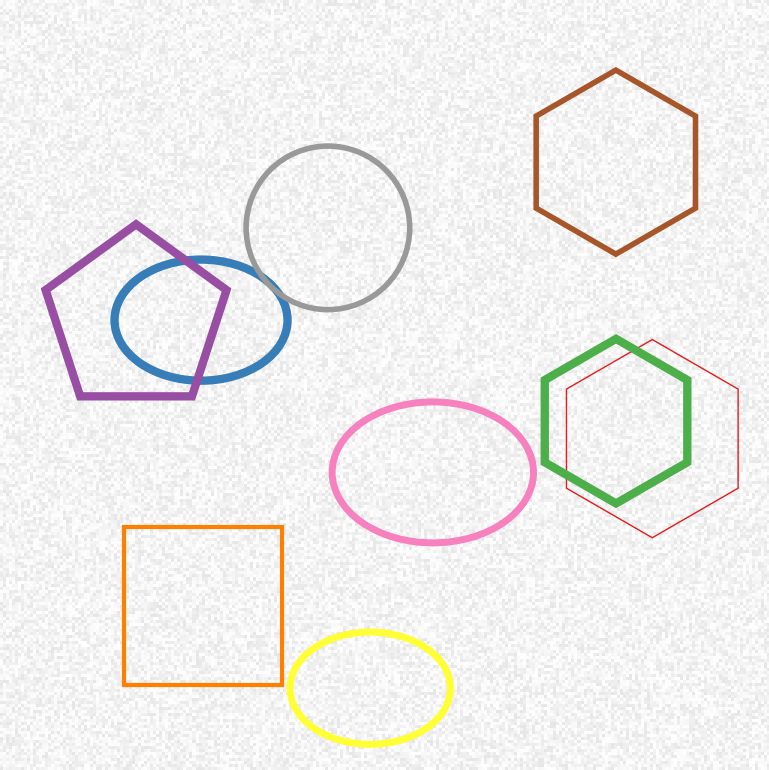[{"shape": "hexagon", "thickness": 0.5, "radius": 0.64, "center": [0.847, 0.43]}, {"shape": "oval", "thickness": 3, "radius": 0.56, "center": [0.261, 0.584]}, {"shape": "hexagon", "thickness": 3, "radius": 0.53, "center": [0.8, 0.453]}, {"shape": "pentagon", "thickness": 3, "radius": 0.62, "center": [0.177, 0.585]}, {"shape": "square", "thickness": 1.5, "radius": 0.51, "center": [0.263, 0.213]}, {"shape": "oval", "thickness": 2.5, "radius": 0.52, "center": [0.481, 0.106]}, {"shape": "hexagon", "thickness": 2, "radius": 0.6, "center": [0.8, 0.789]}, {"shape": "oval", "thickness": 2.5, "radius": 0.65, "center": [0.562, 0.386]}, {"shape": "circle", "thickness": 2, "radius": 0.53, "center": [0.426, 0.704]}]